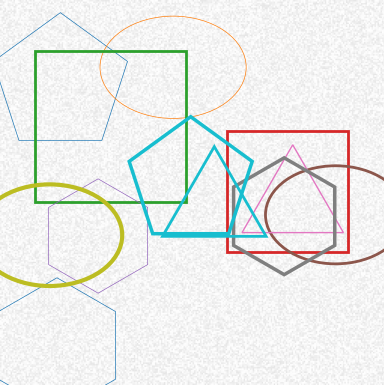[{"shape": "hexagon", "thickness": 0.5, "radius": 0.88, "center": [0.148, 0.103]}, {"shape": "pentagon", "thickness": 0.5, "radius": 0.92, "center": [0.157, 0.784]}, {"shape": "oval", "thickness": 0.5, "radius": 0.95, "center": [0.45, 0.825]}, {"shape": "square", "thickness": 2, "radius": 0.98, "center": [0.287, 0.672]}, {"shape": "square", "thickness": 2, "radius": 0.78, "center": [0.746, 0.504]}, {"shape": "hexagon", "thickness": 0.5, "radius": 0.74, "center": [0.255, 0.387]}, {"shape": "oval", "thickness": 2, "radius": 0.91, "center": [0.872, 0.442]}, {"shape": "triangle", "thickness": 1, "radius": 0.76, "center": [0.76, 0.472]}, {"shape": "hexagon", "thickness": 2.5, "radius": 0.76, "center": [0.738, 0.438]}, {"shape": "oval", "thickness": 3, "radius": 0.94, "center": [0.129, 0.389]}, {"shape": "triangle", "thickness": 2, "radius": 0.78, "center": [0.557, 0.464]}, {"shape": "pentagon", "thickness": 2.5, "radius": 0.84, "center": [0.495, 0.529]}]